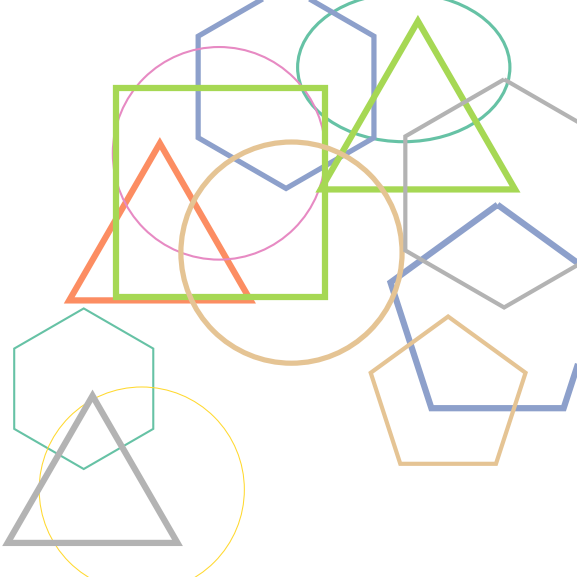[{"shape": "oval", "thickness": 1.5, "radius": 0.92, "center": [0.699, 0.882]}, {"shape": "hexagon", "thickness": 1, "radius": 0.7, "center": [0.145, 0.326]}, {"shape": "triangle", "thickness": 3, "radius": 0.91, "center": [0.277, 0.57]}, {"shape": "pentagon", "thickness": 3, "radius": 0.97, "center": [0.862, 0.45]}, {"shape": "hexagon", "thickness": 2.5, "radius": 0.88, "center": [0.495, 0.849]}, {"shape": "circle", "thickness": 1, "radius": 0.92, "center": [0.379, 0.734]}, {"shape": "triangle", "thickness": 3, "radius": 0.97, "center": [0.724, 0.768]}, {"shape": "square", "thickness": 3, "radius": 0.9, "center": [0.382, 0.666]}, {"shape": "circle", "thickness": 0.5, "radius": 0.89, "center": [0.245, 0.151]}, {"shape": "pentagon", "thickness": 2, "radius": 0.7, "center": [0.776, 0.31]}, {"shape": "circle", "thickness": 2.5, "radius": 0.96, "center": [0.505, 0.562]}, {"shape": "hexagon", "thickness": 2, "radius": 0.99, "center": [0.873, 0.664]}, {"shape": "triangle", "thickness": 3, "radius": 0.85, "center": [0.16, 0.144]}]